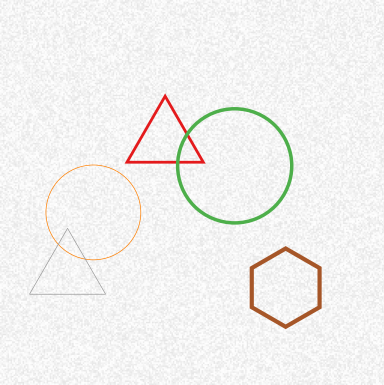[{"shape": "triangle", "thickness": 2, "radius": 0.57, "center": [0.429, 0.636]}, {"shape": "circle", "thickness": 2.5, "radius": 0.74, "center": [0.61, 0.569]}, {"shape": "circle", "thickness": 0.5, "radius": 0.62, "center": [0.243, 0.448]}, {"shape": "hexagon", "thickness": 3, "radius": 0.51, "center": [0.742, 0.253]}, {"shape": "triangle", "thickness": 0.5, "radius": 0.57, "center": [0.175, 0.293]}]